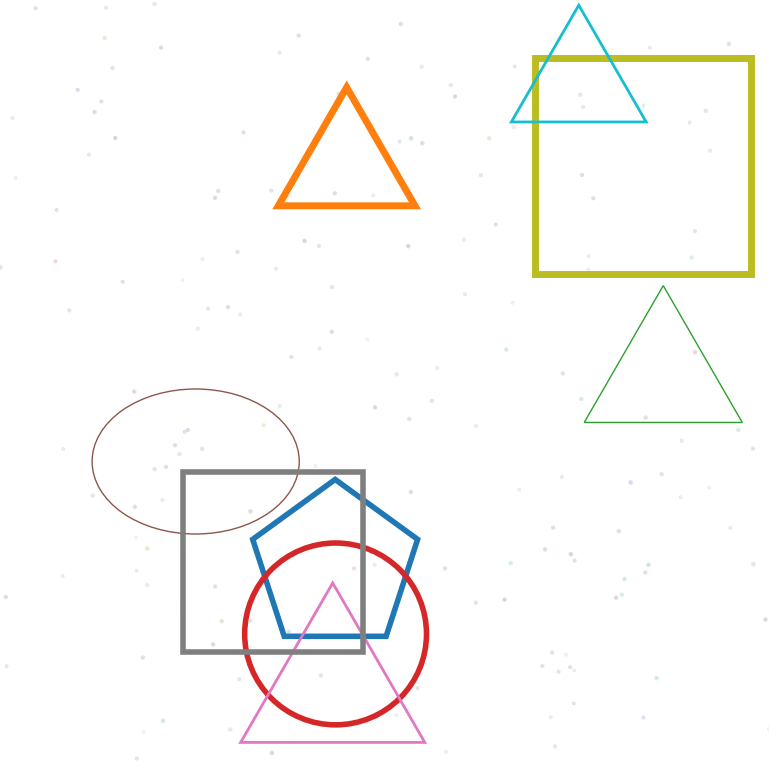[{"shape": "pentagon", "thickness": 2, "radius": 0.56, "center": [0.435, 0.265]}, {"shape": "triangle", "thickness": 2.5, "radius": 0.51, "center": [0.45, 0.784]}, {"shape": "triangle", "thickness": 0.5, "radius": 0.59, "center": [0.861, 0.511]}, {"shape": "circle", "thickness": 2, "radius": 0.59, "center": [0.436, 0.177]}, {"shape": "oval", "thickness": 0.5, "radius": 0.67, "center": [0.254, 0.401]}, {"shape": "triangle", "thickness": 1, "radius": 0.69, "center": [0.432, 0.105]}, {"shape": "square", "thickness": 2, "radius": 0.58, "center": [0.355, 0.27]}, {"shape": "square", "thickness": 2.5, "radius": 0.7, "center": [0.835, 0.784]}, {"shape": "triangle", "thickness": 1, "radius": 0.51, "center": [0.752, 0.892]}]